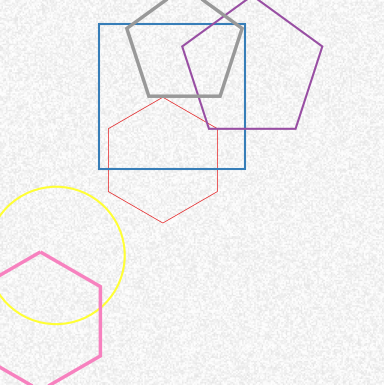[{"shape": "hexagon", "thickness": 0.5, "radius": 0.82, "center": [0.423, 0.584]}, {"shape": "square", "thickness": 1.5, "radius": 0.94, "center": [0.446, 0.749]}, {"shape": "pentagon", "thickness": 1.5, "radius": 0.96, "center": [0.655, 0.82]}, {"shape": "circle", "thickness": 1.5, "radius": 0.89, "center": [0.146, 0.337]}, {"shape": "hexagon", "thickness": 2.5, "radius": 0.9, "center": [0.105, 0.166]}, {"shape": "pentagon", "thickness": 2.5, "radius": 0.79, "center": [0.479, 0.877]}]